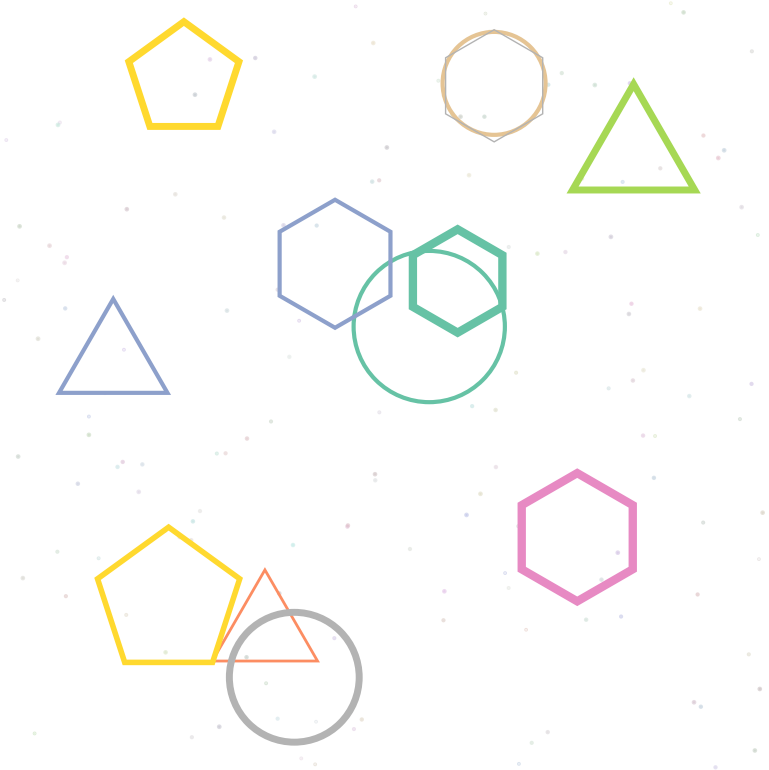[{"shape": "circle", "thickness": 1.5, "radius": 0.49, "center": [0.557, 0.576]}, {"shape": "hexagon", "thickness": 3, "radius": 0.34, "center": [0.594, 0.635]}, {"shape": "triangle", "thickness": 1, "radius": 0.39, "center": [0.344, 0.181]}, {"shape": "hexagon", "thickness": 1.5, "radius": 0.42, "center": [0.435, 0.657]}, {"shape": "triangle", "thickness": 1.5, "radius": 0.41, "center": [0.147, 0.53]}, {"shape": "hexagon", "thickness": 3, "radius": 0.42, "center": [0.75, 0.302]}, {"shape": "triangle", "thickness": 2.5, "radius": 0.46, "center": [0.823, 0.799]}, {"shape": "pentagon", "thickness": 2, "radius": 0.49, "center": [0.219, 0.218]}, {"shape": "pentagon", "thickness": 2.5, "radius": 0.38, "center": [0.239, 0.897]}, {"shape": "circle", "thickness": 1.5, "radius": 0.33, "center": [0.642, 0.892]}, {"shape": "hexagon", "thickness": 0.5, "radius": 0.36, "center": [0.642, 0.889]}, {"shape": "circle", "thickness": 2.5, "radius": 0.42, "center": [0.382, 0.12]}]